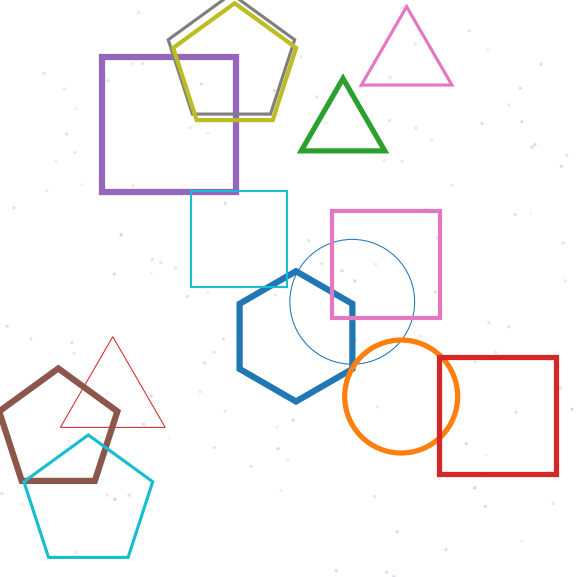[{"shape": "hexagon", "thickness": 3, "radius": 0.56, "center": [0.513, 0.417]}, {"shape": "circle", "thickness": 0.5, "radius": 0.54, "center": [0.61, 0.477]}, {"shape": "circle", "thickness": 2.5, "radius": 0.49, "center": [0.695, 0.313]}, {"shape": "triangle", "thickness": 2.5, "radius": 0.42, "center": [0.594, 0.78]}, {"shape": "triangle", "thickness": 0.5, "radius": 0.52, "center": [0.195, 0.311]}, {"shape": "square", "thickness": 2.5, "radius": 0.51, "center": [0.861, 0.28]}, {"shape": "square", "thickness": 3, "radius": 0.58, "center": [0.293, 0.783]}, {"shape": "pentagon", "thickness": 3, "radius": 0.54, "center": [0.101, 0.253]}, {"shape": "square", "thickness": 2, "radius": 0.47, "center": [0.668, 0.541]}, {"shape": "triangle", "thickness": 1.5, "radius": 0.45, "center": [0.704, 0.897]}, {"shape": "pentagon", "thickness": 1.5, "radius": 0.58, "center": [0.401, 0.895]}, {"shape": "pentagon", "thickness": 2, "radius": 0.56, "center": [0.406, 0.882]}, {"shape": "square", "thickness": 1, "radius": 0.42, "center": [0.414, 0.585]}, {"shape": "pentagon", "thickness": 1.5, "radius": 0.59, "center": [0.153, 0.129]}]